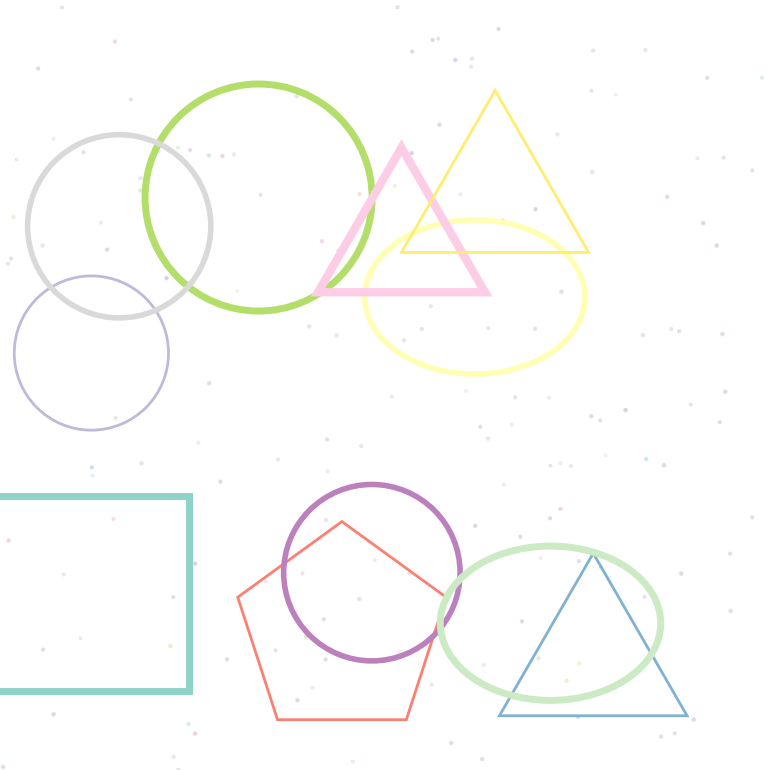[{"shape": "square", "thickness": 2.5, "radius": 0.64, "center": [0.119, 0.229]}, {"shape": "oval", "thickness": 2, "radius": 0.72, "center": [0.617, 0.614]}, {"shape": "circle", "thickness": 1, "radius": 0.5, "center": [0.119, 0.541]}, {"shape": "pentagon", "thickness": 1, "radius": 0.71, "center": [0.444, 0.18]}, {"shape": "triangle", "thickness": 1, "radius": 0.7, "center": [0.77, 0.141]}, {"shape": "circle", "thickness": 2.5, "radius": 0.74, "center": [0.336, 0.743]}, {"shape": "triangle", "thickness": 3, "radius": 0.63, "center": [0.521, 0.683]}, {"shape": "circle", "thickness": 2, "radius": 0.59, "center": [0.155, 0.706]}, {"shape": "circle", "thickness": 2, "radius": 0.57, "center": [0.483, 0.256]}, {"shape": "oval", "thickness": 2.5, "radius": 0.72, "center": [0.715, 0.191]}, {"shape": "triangle", "thickness": 1, "radius": 0.7, "center": [0.643, 0.742]}]